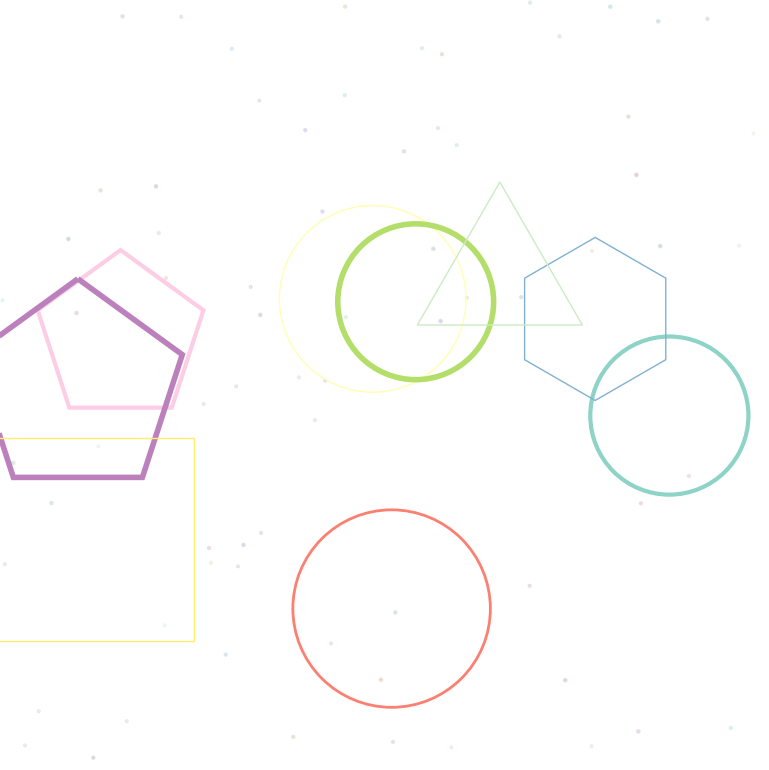[{"shape": "circle", "thickness": 1.5, "radius": 0.51, "center": [0.869, 0.46]}, {"shape": "circle", "thickness": 0.5, "radius": 0.61, "center": [0.484, 0.612]}, {"shape": "circle", "thickness": 1, "radius": 0.64, "center": [0.509, 0.21]}, {"shape": "hexagon", "thickness": 0.5, "radius": 0.53, "center": [0.773, 0.586]}, {"shape": "circle", "thickness": 2, "radius": 0.51, "center": [0.54, 0.608]}, {"shape": "pentagon", "thickness": 1.5, "radius": 0.57, "center": [0.157, 0.562]}, {"shape": "pentagon", "thickness": 2, "radius": 0.71, "center": [0.101, 0.495]}, {"shape": "triangle", "thickness": 0.5, "radius": 0.62, "center": [0.649, 0.64]}, {"shape": "square", "thickness": 0.5, "radius": 0.66, "center": [0.121, 0.3]}]